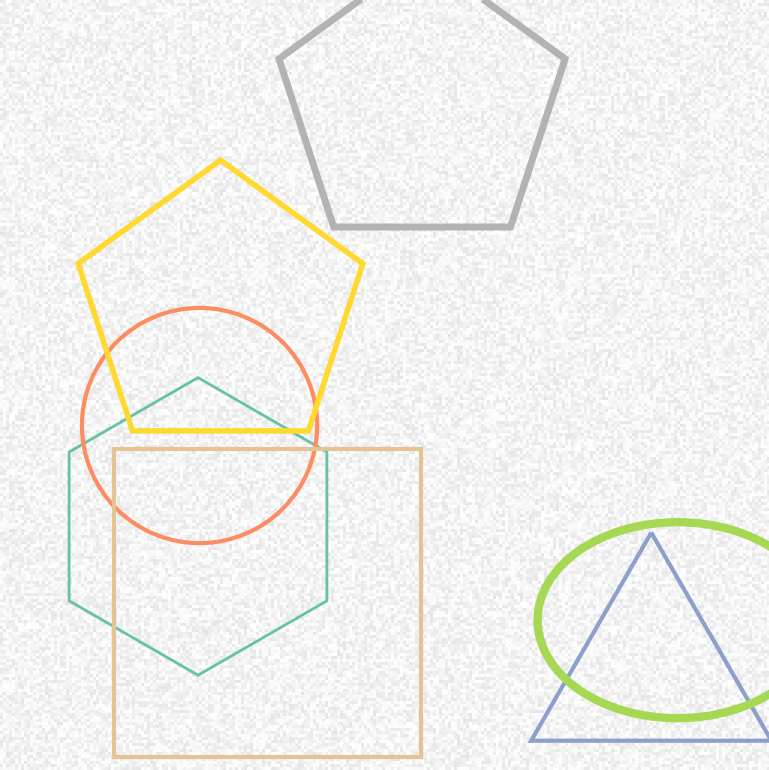[{"shape": "hexagon", "thickness": 1, "radius": 0.97, "center": [0.257, 0.316]}, {"shape": "circle", "thickness": 1.5, "radius": 0.76, "center": [0.259, 0.447]}, {"shape": "triangle", "thickness": 1.5, "radius": 0.9, "center": [0.846, 0.128]}, {"shape": "oval", "thickness": 3, "radius": 0.91, "center": [0.88, 0.195]}, {"shape": "pentagon", "thickness": 2, "radius": 0.97, "center": [0.286, 0.598]}, {"shape": "square", "thickness": 1.5, "radius": 1.0, "center": [0.348, 0.217]}, {"shape": "pentagon", "thickness": 2.5, "radius": 0.98, "center": [0.548, 0.863]}]